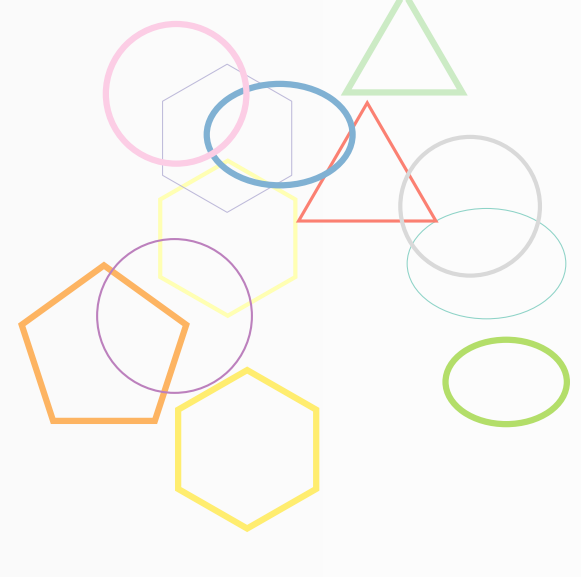[{"shape": "oval", "thickness": 0.5, "radius": 0.68, "center": [0.837, 0.543]}, {"shape": "hexagon", "thickness": 2, "radius": 0.67, "center": [0.392, 0.587]}, {"shape": "hexagon", "thickness": 0.5, "radius": 0.64, "center": [0.391, 0.76]}, {"shape": "triangle", "thickness": 1.5, "radius": 0.68, "center": [0.632, 0.685]}, {"shape": "oval", "thickness": 3, "radius": 0.63, "center": [0.481, 0.766]}, {"shape": "pentagon", "thickness": 3, "radius": 0.74, "center": [0.179, 0.391]}, {"shape": "oval", "thickness": 3, "radius": 0.52, "center": [0.871, 0.338]}, {"shape": "circle", "thickness": 3, "radius": 0.6, "center": [0.303, 0.837]}, {"shape": "circle", "thickness": 2, "radius": 0.6, "center": [0.809, 0.642]}, {"shape": "circle", "thickness": 1, "radius": 0.67, "center": [0.3, 0.452]}, {"shape": "triangle", "thickness": 3, "radius": 0.58, "center": [0.695, 0.897]}, {"shape": "hexagon", "thickness": 3, "radius": 0.69, "center": [0.425, 0.221]}]